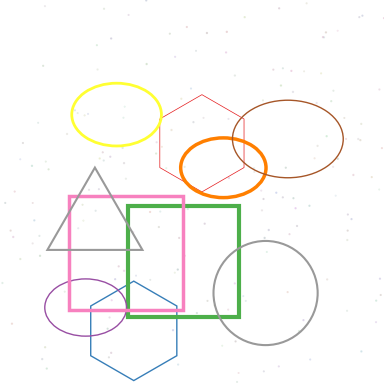[{"shape": "hexagon", "thickness": 0.5, "radius": 0.63, "center": [0.524, 0.628]}, {"shape": "hexagon", "thickness": 1, "radius": 0.65, "center": [0.347, 0.141]}, {"shape": "square", "thickness": 3, "radius": 0.73, "center": [0.477, 0.321]}, {"shape": "oval", "thickness": 1, "radius": 0.53, "center": [0.223, 0.201]}, {"shape": "oval", "thickness": 2.5, "radius": 0.55, "center": [0.58, 0.564]}, {"shape": "oval", "thickness": 2, "radius": 0.58, "center": [0.303, 0.702]}, {"shape": "oval", "thickness": 1, "radius": 0.72, "center": [0.748, 0.639]}, {"shape": "square", "thickness": 2.5, "radius": 0.74, "center": [0.327, 0.342]}, {"shape": "circle", "thickness": 1.5, "radius": 0.68, "center": [0.69, 0.239]}, {"shape": "triangle", "thickness": 1.5, "radius": 0.71, "center": [0.246, 0.422]}]